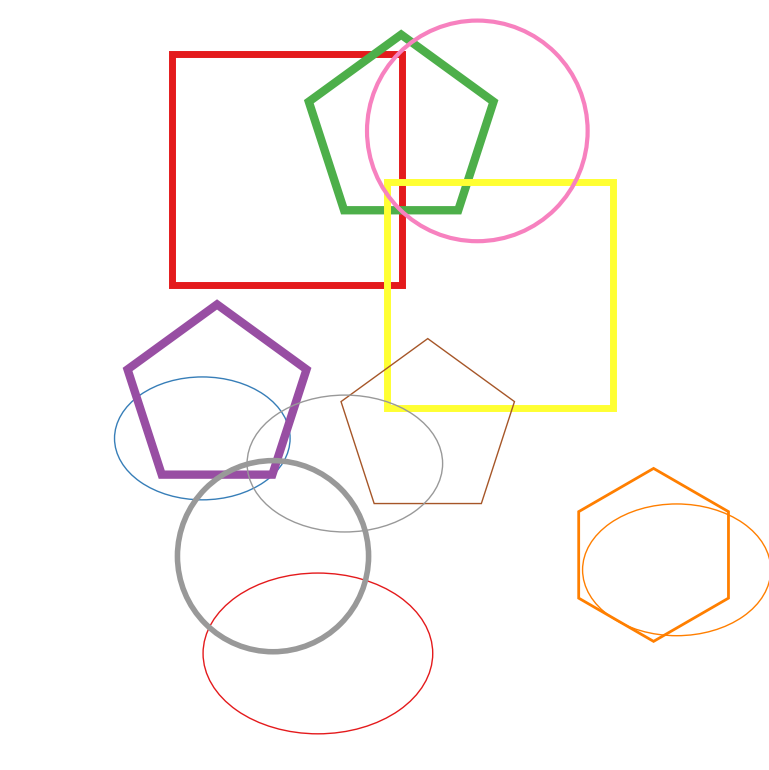[{"shape": "oval", "thickness": 0.5, "radius": 0.75, "center": [0.413, 0.151]}, {"shape": "square", "thickness": 2.5, "radius": 0.75, "center": [0.372, 0.78]}, {"shape": "oval", "thickness": 0.5, "radius": 0.57, "center": [0.263, 0.431]}, {"shape": "pentagon", "thickness": 3, "radius": 0.63, "center": [0.521, 0.829]}, {"shape": "pentagon", "thickness": 3, "radius": 0.61, "center": [0.282, 0.482]}, {"shape": "hexagon", "thickness": 1, "radius": 0.56, "center": [0.849, 0.279]}, {"shape": "oval", "thickness": 0.5, "radius": 0.61, "center": [0.879, 0.26]}, {"shape": "square", "thickness": 2.5, "radius": 0.73, "center": [0.649, 0.617]}, {"shape": "pentagon", "thickness": 0.5, "radius": 0.59, "center": [0.556, 0.442]}, {"shape": "circle", "thickness": 1.5, "radius": 0.72, "center": [0.62, 0.83]}, {"shape": "oval", "thickness": 0.5, "radius": 0.63, "center": [0.448, 0.398]}, {"shape": "circle", "thickness": 2, "radius": 0.62, "center": [0.355, 0.278]}]